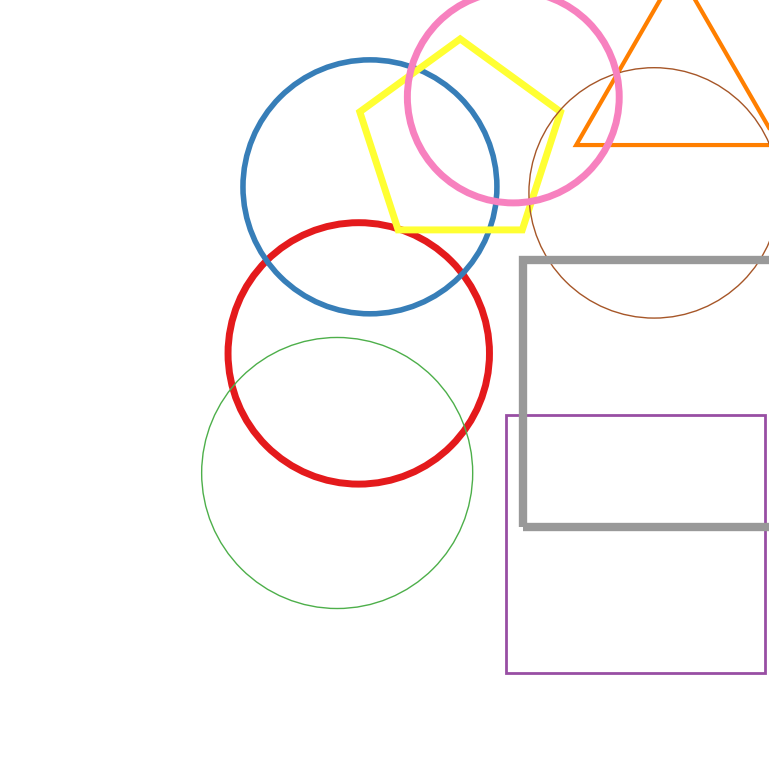[{"shape": "circle", "thickness": 2.5, "radius": 0.85, "center": [0.466, 0.541]}, {"shape": "circle", "thickness": 2, "radius": 0.82, "center": [0.48, 0.757]}, {"shape": "circle", "thickness": 0.5, "radius": 0.88, "center": [0.438, 0.386]}, {"shape": "square", "thickness": 1, "radius": 0.84, "center": [0.826, 0.294]}, {"shape": "triangle", "thickness": 1.5, "radius": 0.76, "center": [0.88, 0.888]}, {"shape": "pentagon", "thickness": 2.5, "radius": 0.69, "center": [0.598, 0.812]}, {"shape": "circle", "thickness": 0.5, "radius": 0.81, "center": [0.85, 0.749]}, {"shape": "circle", "thickness": 2.5, "radius": 0.69, "center": [0.667, 0.874]}, {"shape": "square", "thickness": 3, "radius": 0.87, "center": [0.852, 0.489]}]